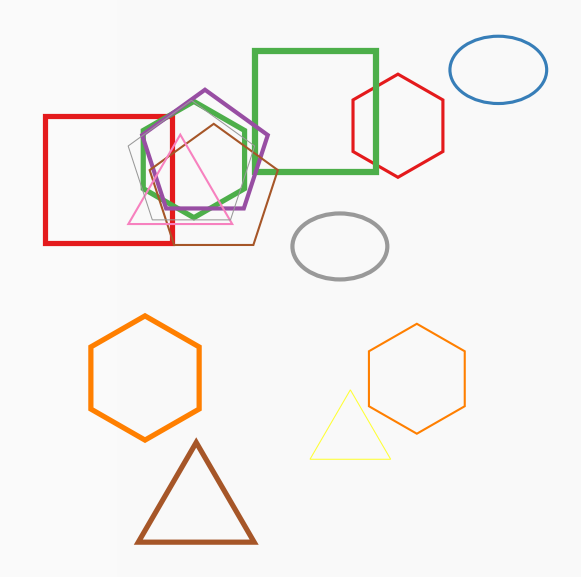[{"shape": "square", "thickness": 2.5, "radius": 0.55, "center": [0.187, 0.689]}, {"shape": "hexagon", "thickness": 1.5, "radius": 0.45, "center": [0.685, 0.781]}, {"shape": "oval", "thickness": 1.5, "radius": 0.42, "center": [0.857, 0.878]}, {"shape": "square", "thickness": 3, "radius": 0.52, "center": [0.543, 0.806]}, {"shape": "hexagon", "thickness": 2.5, "radius": 0.5, "center": [0.334, 0.723]}, {"shape": "pentagon", "thickness": 2, "radius": 0.57, "center": [0.353, 0.73]}, {"shape": "hexagon", "thickness": 2.5, "radius": 0.54, "center": [0.249, 0.345]}, {"shape": "hexagon", "thickness": 1, "radius": 0.48, "center": [0.717, 0.343]}, {"shape": "triangle", "thickness": 0.5, "radius": 0.4, "center": [0.603, 0.244]}, {"shape": "triangle", "thickness": 2.5, "radius": 0.58, "center": [0.338, 0.118]}, {"shape": "pentagon", "thickness": 1, "radius": 0.58, "center": [0.368, 0.669]}, {"shape": "triangle", "thickness": 1, "radius": 0.52, "center": [0.31, 0.663]}, {"shape": "oval", "thickness": 2, "radius": 0.41, "center": [0.585, 0.572]}, {"shape": "pentagon", "thickness": 0.5, "radius": 0.57, "center": [0.329, 0.711]}]